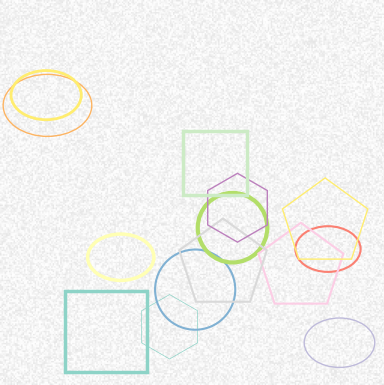[{"shape": "square", "thickness": 2.5, "radius": 0.53, "center": [0.275, 0.139]}, {"shape": "hexagon", "thickness": 0.5, "radius": 0.42, "center": [0.44, 0.151]}, {"shape": "oval", "thickness": 2.5, "radius": 0.43, "center": [0.314, 0.332]}, {"shape": "oval", "thickness": 1, "radius": 0.46, "center": [0.882, 0.11]}, {"shape": "oval", "thickness": 1.5, "radius": 0.42, "center": [0.852, 0.353]}, {"shape": "circle", "thickness": 1.5, "radius": 0.52, "center": [0.507, 0.248]}, {"shape": "oval", "thickness": 1, "radius": 0.58, "center": [0.123, 0.726]}, {"shape": "circle", "thickness": 3, "radius": 0.45, "center": [0.604, 0.409]}, {"shape": "pentagon", "thickness": 1.5, "radius": 0.58, "center": [0.781, 0.305]}, {"shape": "pentagon", "thickness": 1.5, "radius": 0.6, "center": [0.579, 0.313]}, {"shape": "hexagon", "thickness": 1, "radius": 0.45, "center": [0.617, 0.46]}, {"shape": "square", "thickness": 2.5, "radius": 0.42, "center": [0.558, 0.577]}, {"shape": "oval", "thickness": 2, "radius": 0.46, "center": [0.12, 0.753]}, {"shape": "pentagon", "thickness": 1, "radius": 0.58, "center": [0.844, 0.421]}]